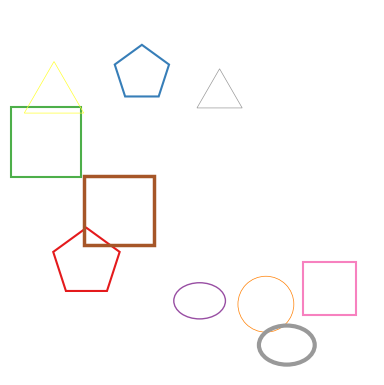[{"shape": "pentagon", "thickness": 1.5, "radius": 0.45, "center": [0.225, 0.318]}, {"shape": "pentagon", "thickness": 1.5, "radius": 0.37, "center": [0.369, 0.809]}, {"shape": "square", "thickness": 1.5, "radius": 0.46, "center": [0.12, 0.63]}, {"shape": "oval", "thickness": 1, "radius": 0.34, "center": [0.518, 0.219]}, {"shape": "circle", "thickness": 0.5, "radius": 0.36, "center": [0.691, 0.21]}, {"shape": "triangle", "thickness": 0.5, "radius": 0.45, "center": [0.14, 0.751]}, {"shape": "square", "thickness": 2.5, "radius": 0.45, "center": [0.309, 0.454]}, {"shape": "square", "thickness": 1.5, "radius": 0.34, "center": [0.856, 0.25]}, {"shape": "oval", "thickness": 3, "radius": 0.36, "center": [0.745, 0.104]}, {"shape": "triangle", "thickness": 0.5, "radius": 0.34, "center": [0.57, 0.754]}]